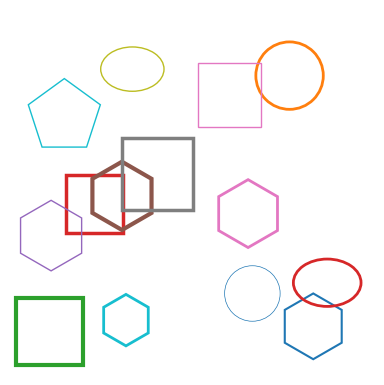[{"shape": "hexagon", "thickness": 1.5, "radius": 0.43, "center": [0.814, 0.152]}, {"shape": "circle", "thickness": 0.5, "radius": 0.36, "center": [0.656, 0.238]}, {"shape": "circle", "thickness": 2, "radius": 0.44, "center": [0.752, 0.804]}, {"shape": "square", "thickness": 3, "radius": 0.43, "center": [0.129, 0.139]}, {"shape": "oval", "thickness": 2, "radius": 0.44, "center": [0.85, 0.266]}, {"shape": "square", "thickness": 2.5, "radius": 0.37, "center": [0.246, 0.47]}, {"shape": "hexagon", "thickness": 1, "radius": 0.46, "center": [0.133, 0.388]}, {"shape": "hexagon", "thickness": 3, "radius": 0.44, "center": [0.317, 0.491]}, {"shape": "square", "thickness": 1, "radius": 0.41, "center": [0.597, 0.754]}, {"shape": "hexagon", "thickness": 2, "radius": 0.44, "center": [0.644, 0.445]}, {"shape": "square", "thickness": 2.5, "radius": 0.46, "center": [0.408, 0.548]}, {"shape": "oval", "thickness": 1, "radius": 0.41, "center": [0.344, 0.82]}, {"shape": "pentagon", "thickness": 1, "radius": 0.49, "center": [0.167, 0.698]}, {"shape": "hexagon", "thickness": 2, "radius": 0.33, "center": [0.327, 0.168]}]